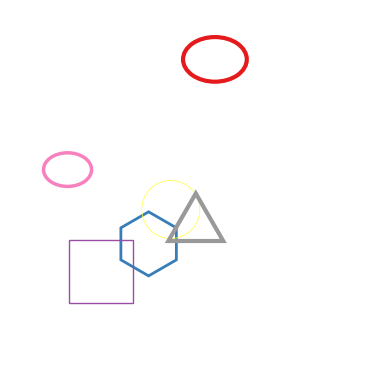[{"shape": "oval", "thickness": 3, "radius": 0.41, "center": [0.558, 0.846]}, {"shape": "hexagon", "thickness": 2, "radius": 0.42, "center": [0.386, 0.367]}, {"shape": "square", "thickness": 1, "radius": 0.41, "center": [0.262, 0.295]}, {"shape": "circle", "thickness": 0.5, "radius": 0.38, "center": [0.444, 0.456]}, {"shape": "oval", "thickness": 2.5, "radius": 0.31, "center": [0.175, 0.559]}, {"shape": "triangle", "thickness": 3, "radius": 0.41, "center": [0.509, 0.415]}]